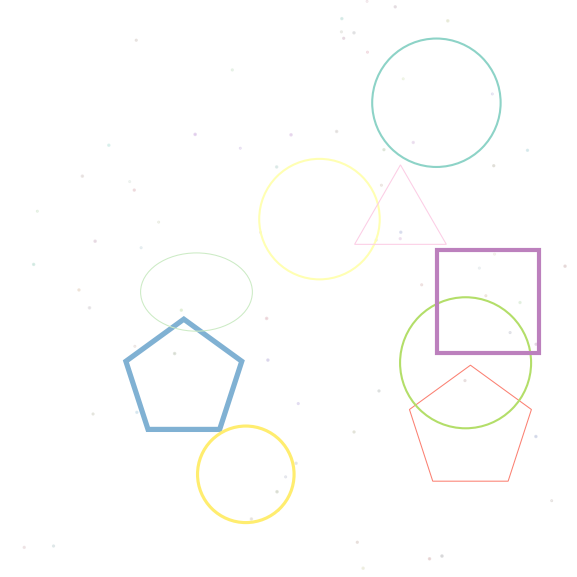[{"shape": "circle", "thickness": 1, "radius": 0.56, "center": [0.756, 0.821]}, {"shape": "circle", "thickness": 1, "radius": 0.52, "center": [0.553, 0.62]}, {"shape": "pentagon", "thickness": 0.5, "radius": 0.56, "center": [0.815, 0.256]}, {"shape": "pentagon", "thickness": 2.5, "radius": 0.53, "center": [0.318, 0.341]}, {"shape": "circle", "thickness": 1, "radius": 0.57, "center": [0.806, 0.371]}, {"shape": "triangle", "thickness": 0.5, "radius": 0.46, "center": [0.693, 0.622]}, {"shape": "square", "thickness": 2, "radius": 0.44, "center": [0.844, 0.477]}, {"shape": "oval", "thickness": 0.5, "radius": 0.48, "center": [0.34, 0.493]}, {"shape": "circle", "thickness": 1.5, "radius": 0.42, "center": [0.426, 0.178]}]